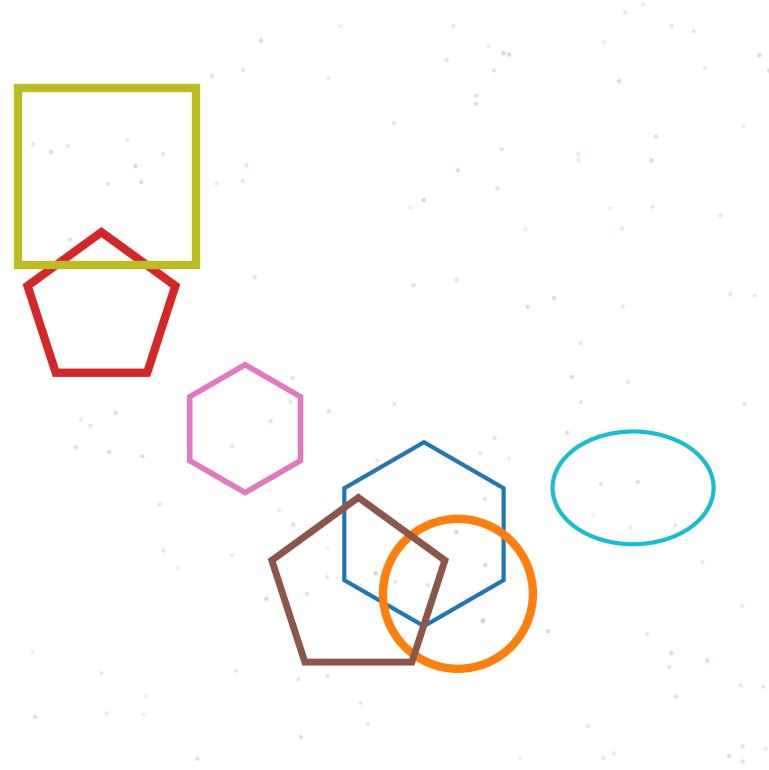[{"shape": "hexagon", "thickness": 1.5, "radius": 0.6, "center": [0.551, 0.306]}, {"shape": "circle", "thickness": 3, "radius": 0.49, "center": [0.595, 0.229]}, {"shape": "pentagon", "thickness": 3, "radius": 0.5, "center": [0.132, 0.598]}, {"shape": "pentagon", "thickness": 2.5, "radius": 0.59, "center": [0.465, 0.236]}, {"shape": "hexagon", "thickness": 2, "radius": 0.42, "center": [0.318, 0.443]}, {"shape": "square", "thickness": 3, "radius": 0.58, "center": [0.139, 0.771]}, {"shape": "oval", "thickness": 1.5, "radius": 0.52, "center": [0.822, 0.366]}]